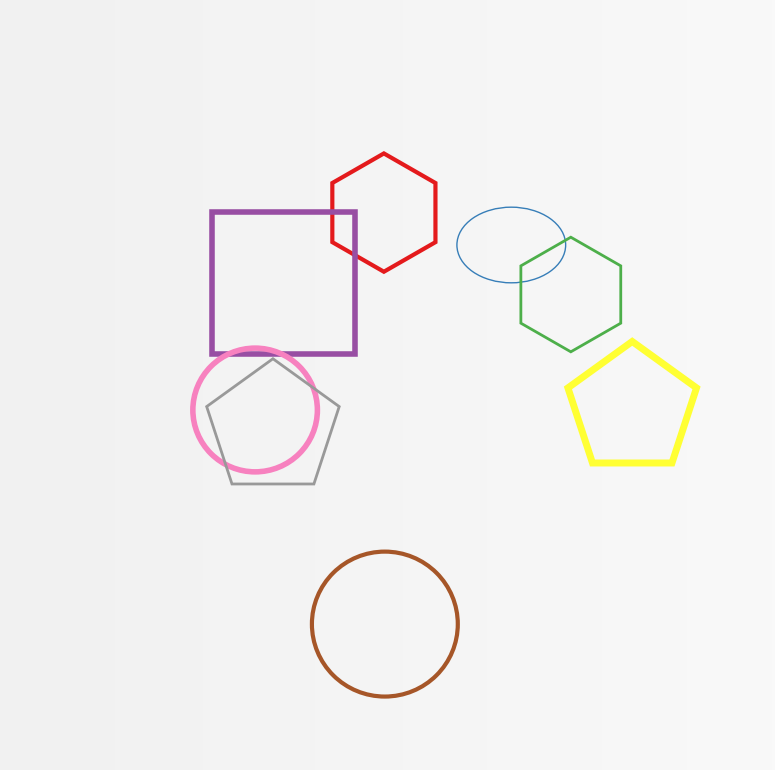[{"shape": "hexagon", "thickness": 1.5, "radius": 0.38, "center": [0.495, 0.724]}, {"shape": "oval", "thickness": 0.5, "radius": 0.35, "center": [0.66, 0.682]}, {"shape": "hexagon", "thickness": 1, "radius": 0.37, "center": [0.737, 0.618]}, {"shape": "square", "thickness": 2, "radius": 0.46, "center": [0.366, 0.633]}, {"shape": "pentagon", "thickness": 2.5, "radius": 0.44, "center": [0.816, 0.469]}, {"shape": "circle", "thickness": 1.5, "radius": 0.47, "center": [0.497, 0.189]}, {"shape": "circle", "thickness": 2, "radius": 0.4, "center": [0.329, 0.468]}, {"shape": "pentagon", "thickness": 1, "radius": 0.45, "center": [0.352, 0.444]}]